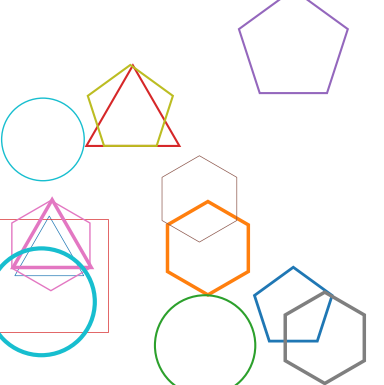[{"shape": "pentagon", "thickness": 2, "radius": 0.53, "center": [0.762, 0.2]}, {"shape": "triangle", "thickness": 0.5, "radius": 0.52, "center": [0.128, 0.336]}, {"shape": "hexagon", "thickness": 2.5, "radius": 0.61, "center": [0.54, 0.355]}, {"shape": "circle", "thickness": 1.5, "radius": 0.65, "center": [0.533, 0.103]}, {"shape": "square", "thickness": 0.5, "radius": 0.73, "center": [0.135, 0.284]}, {"shape": "triangle", "thickness": 1.5, "radius": 0.7, "center": [0.345, 0.691]}, {"shape": "pentagon", "thickness": 1.5, "radius": 0.74, "center": [0.762, 0.878]}, {"shape": "hexagon", "thickness": 0.5, "radius": 0.56, "center": [0.518, 0.483]}, {"shape": "hexagon", "thickness": 1, "radius": 0.59, "center": [0.132, 0.362]}, {"shape": "triangle", "thickness": 2.5, "radius": 0.59, "center": [0.135, 0.364]}, {"shape": "hexagon", "thickness": 2.5, "radius": 0.59, "center": [0.844, 0.123]}, {"shape": "pentagon", "thickness": 1.5, "radius": 0.58, "center": [0.339, 0.715]}, {"shape": "circle", "thickness": 1, "radius": 0.54, "center": [0.112, 0.638]}, {"shape": "circle", "thickness": 3, "radius": 0.69, "center": [0.108, 0.216]}]